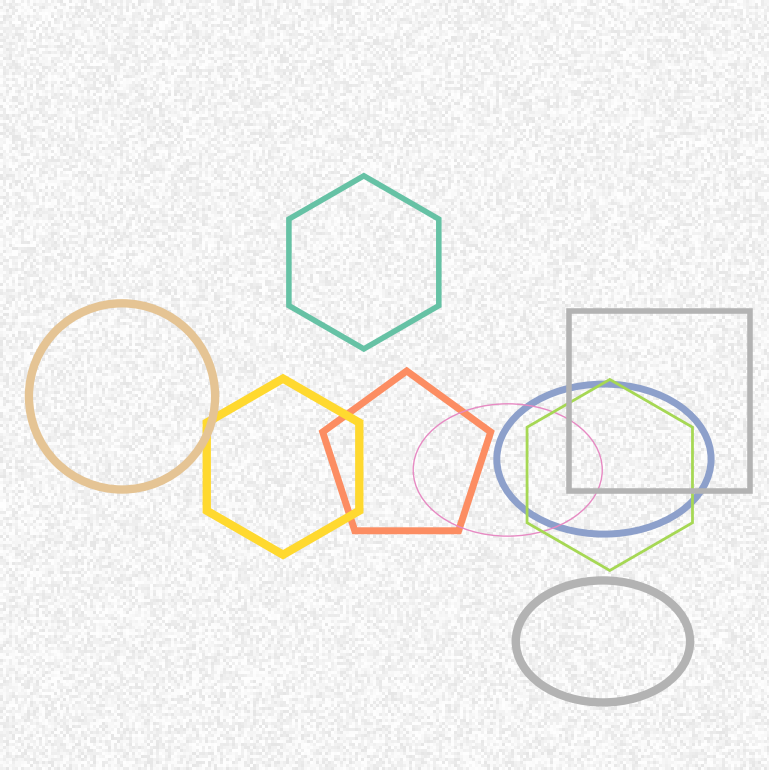[{"shape": "hexagon", "thickness": 2, "radius": 0.56, "center": [0.473, 0.659]}, {"shape": "pentagon", "thickness": 2.5, "radius": 0.57, "center": [0.528, 0.403]}, {"shape": "oval", "thickness": 2.5, "radius": 0.7, "center": [0.784, 0.404]}, {"shape": "oval", "thickness": 0.5, "radius": 0.61, "center": [0.659, 0.39]}, {"shape": "hexagon", "thickness": 1, "radius": 0.62, "center": [0.792, 0.383]}, {"shape": "hexagon", "thickness": 3, "radius": 0.57, "center": [0.368, 0.394]}, {"shape": "circle", "thickness": 3, "radius": 0.6, "center": [0.158, 0.485]}, {"shape": "oval", "thickness": 3, "radius": 0.57, "center": [0.783, 0.167]}, {"shape": "square", "thickness": 2, "radius": 0.59, "center": [0.857, 0.479]}]